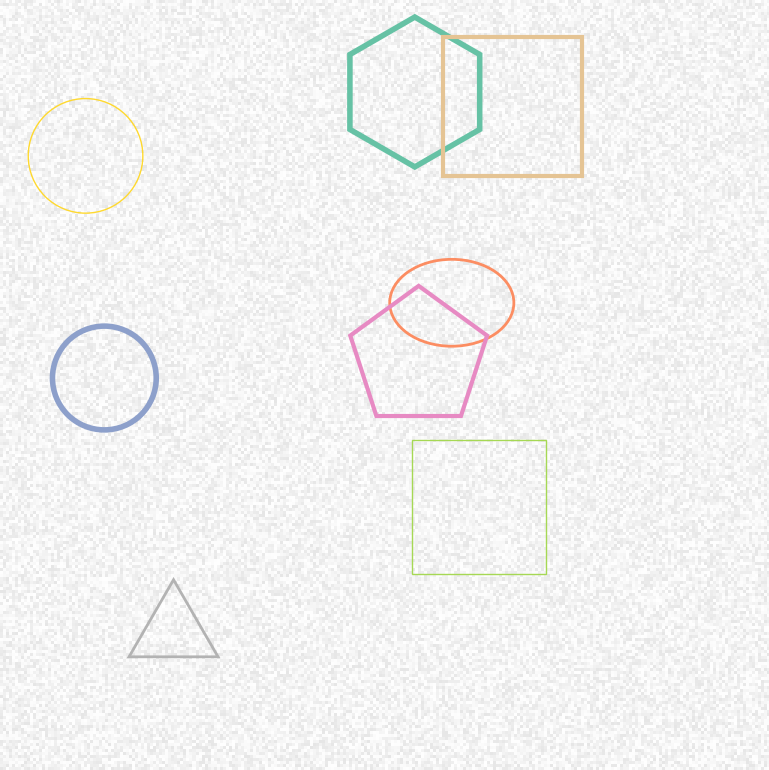[{"shape": "hexagon", "thickness": 2, "radius": 0.49, "center": [0.539, 0.881]}, {"shape": "oval", "thickness": 1, "radius": 0.4, "center": [0.587, 0.607]}, {"shape": "circle", "thickness": 2, "radius": 0.34, "center": [0.136, 0.509]}, {"shape": "pentagon", "thickness": 1.5, "radius": 0.47, "center": [0.544, 0.535]}, {"shape": "square", "thickness": 0.5, "radius": 0.44, "center": [0.622, 0.342]}, {"shape": "circle", "thickness": 0.5, "radius": 0.37, "center": [0.111, 0.798]}, {"shape": "square", "thickness": 1.5, "radius": 0.45, "center": [0.665, 0.862]}, {"shape": "triangle", "thickness": 1, "radius": 0.33, "center": [0.225, 0.18]}]